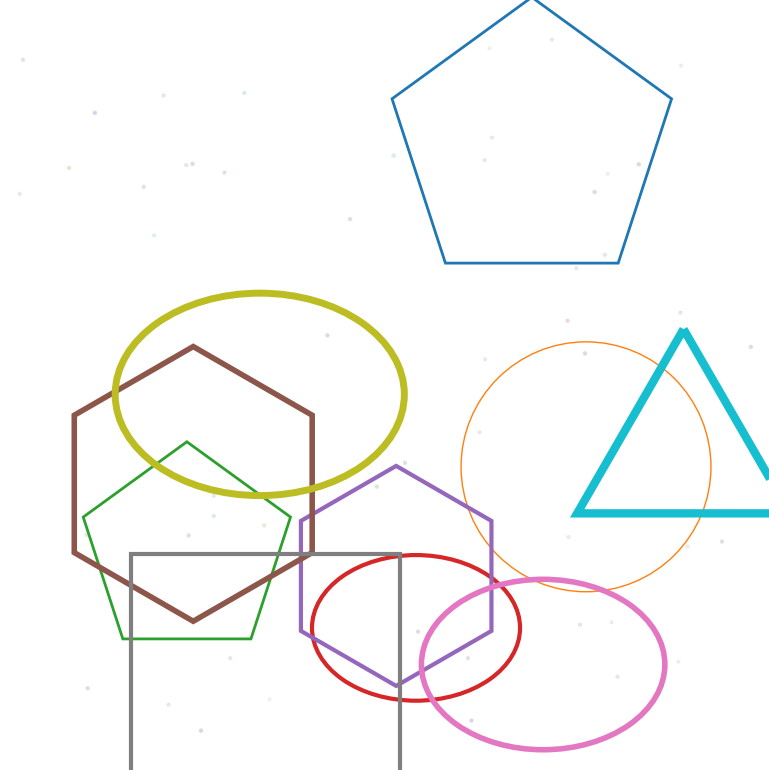[{"shape": "pentagon", "thickness": 1, "radius": 0.95, "center": [0.691, 0.813]}, {"shape": "circle", "thickness": 0.5, "radius": 0.81, "center": [0.761, 0.394]}, {"shape": "pentagon", "thickness": 1, "radius": 0.71, "center": [0.243, 0.285]}, {"shape": "oval", "thickness": 1.5, "radius": 0.68, "center": [0.54, 0.185]}, {"shape": "hexagon", "thickness": 1.5, "radius": 0.71, "center": [0.515, 0.252]}, {"shape": "hexagon", "thickness": 2, "radius": 0.89, "center": [0.251, 0.372]}, {"shape": "oval", "thickness": 2, "radius": 0.79, "center": [0.705, 0.137]}, {"shape": "square", "thickness": 1.5, "radius": 0.87, "center": [0.345, 0.106]}, {"shape": "oval", "thickness": 2.5, "radius": 0.94, "center": [0.337, 0.488]}, {"shape": "triangle", "thickness": 3, "radius": 0.8, "center": [0.888, 0.413]}]